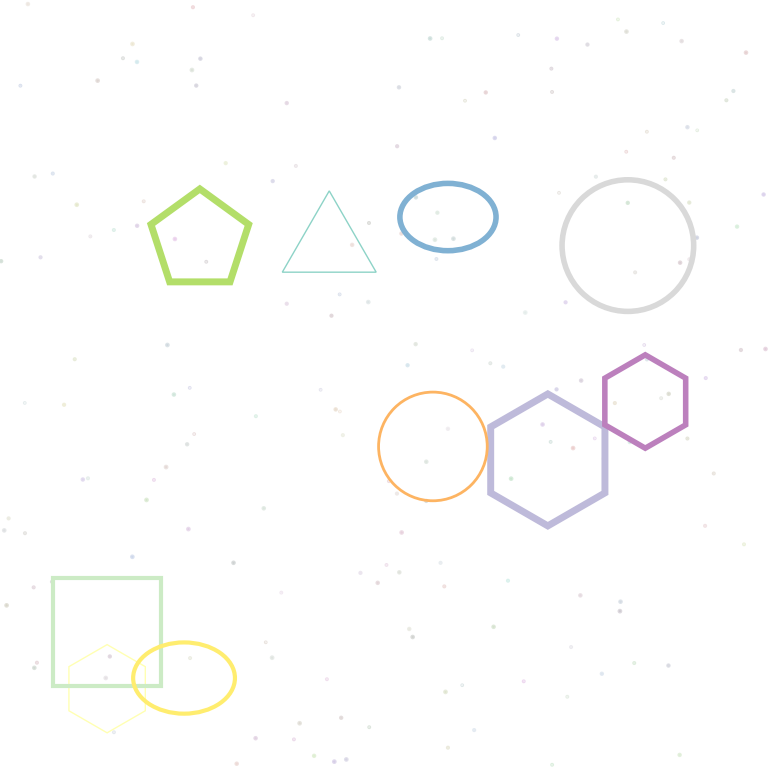[{"shape": "triangle", "thickness": 0.5, "radius": 0.35, "center": [0.428, 0.682]}, {"shape": "hexagon", "thickness": 0.5, "radius": 0.29, "center": [0.139, 0.106]}, {"shape": "hexagon", "thickness": 2.5, "radius": 0.43, "center": [0.711, 0.403]}, {"shape": "oval", "thickness": 2, "radius": 0.31, "center": [0.582, 0.718]}, {"shape": "circle", "thickness": 1, "radius": 0.35, "center": [0.562, 0.42]}, {"shape": "pentagon", "thickness": 2.5, "radius": 0.33, "center": [0.26, 0.688]}, {"shape": "circle", "thickness": 2, "radius": 0.43, "center": [0.815, 0.681]}, {"shape": "hexagon", "thickness": 2, "radius": 0.3, "center": [0.838, 0.479]}, {"shape": "square", "thickness": 1.5, "radius": 0.35, "center": [0.139, 0.179]}, {"shape": "oval", "thickness": 1.5, "radius": 0.33, "center": [0.239, 0.119]}]